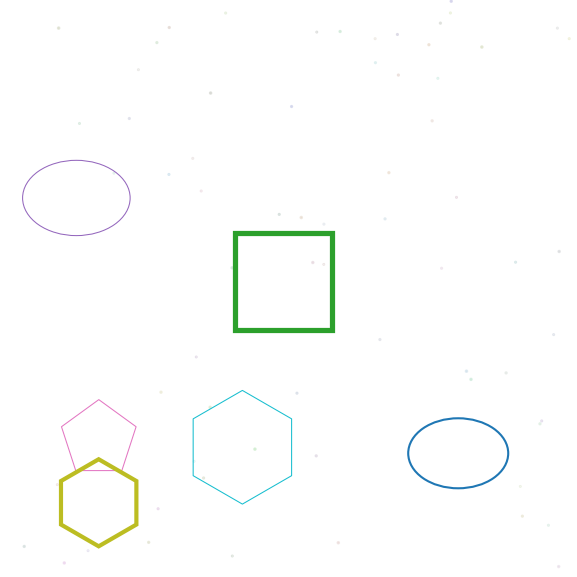[{"shape": "oval", "thickness": 1, "radius": 0.43, "center": [0.793, 0.214]}, {"shape": "square", "thickness": 2.5, "radius": 0.42, "center": [0.49, 0.512]}, {"shape": "oval", "thickness": 0.5, "radius": 0.47, "center": [0.132, 0.656]}, {"shape": "pentagon", "thickness": 0.5, "radius": 0.34, "center": [0.171, 0.239]}, {"shape": "hexagon", "thickness": 2, "radius": 0.38, "center": [0.171, 0.129]}, {"shape": "hexagon", "thickness": 0.5, "radius": 0.49, "center": [0.42, 0.225]}]